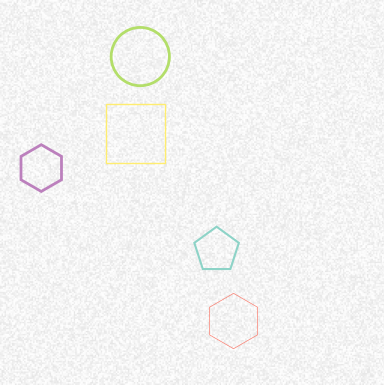[{"shape": "pentagon", "thickness": 1.5, "radius": 0.3, "center": [0.563, 0.35]}, {"shape": "hexagon", "thickness": 0.5, "radius": 0.36, "center": [0.607, 0.166]}, {"shape": "circle", "thickness": 2, "radius": 0.38, "center": [0.364, 0.853]}, {"shape": "hexagon", "thickness": 2, "radius": 0.3, "center": [0.107, 0.563]}, {"shape": "square", "thickness": 1, "radius": 0.38, "center": [0.352, 0.653]}]